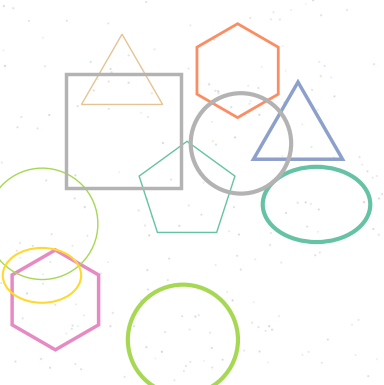[{"shape": "oval", "thickness": 3, "radius": 0.7, "center": [0.822, 0.469]}, {"shape": "pentagon", "thickness": 1, "radius": 0.65, "center": [0.486, 0.502]}, {"shape": "hexagon", "thickness": 2, "radius": 0.61, "center": [0.617, 0.816]}, {"shape": "triangle", "thickness": 2.5, "radius": 0.67, "center": [0.774, 0.653]}, {"shape": "hexagon", "thickness": 2.5, "radius": 0.65, "center": [0.144, 0.221]}, {"shape": "circle", "thickness": 3, "radius": 0.72, "center": [0.475, 0.118]}, {"shape": "circle", "thickness": 1, "radius": 0.72, "center": [0.11, 0.419]}, {"shape": "oval", "thickness": 1.5, "radius": 0.51, "center": [0.109, 0.285]}, {"shape": "triangle", "thickness": 1, "radius": 0.61, "center": [0.317, 0.79]}, {"shape": "square", "thickness": 2.5, "radius": 0.74, "center": [0.321, 0.66]}, {"shape": "circle", "thickness": 3, "radius": 0.65, "center": [0.626, 0.628]}]